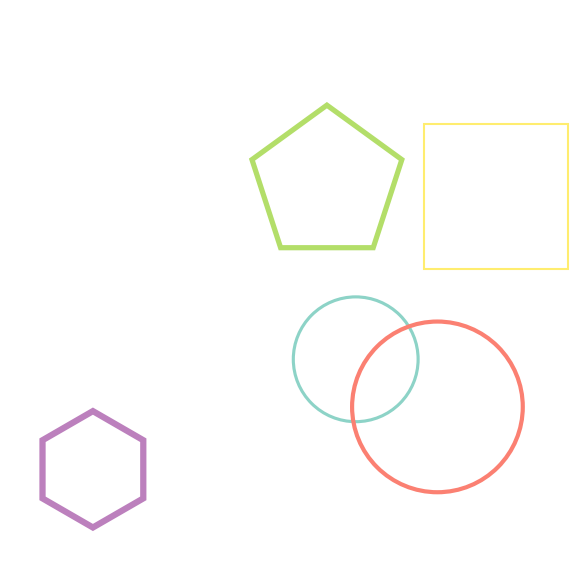[{"shape": "circle", "thickness": 1.5, "radius": 0.54, "center": [0.616, 0.377]}, {"shape": "circle", "thickness": 2, "radius": 0.74, "center": [0.757, 0.295]}, {"shape": "pentagon", "thickness": 2.5, "radius": 0.68, "center": [0.566, 0.681]}, {"shape": "hexagon", "thickness": 3, "radius": 0.5, "center": [0.161, 0.186]}, {"shape": "square", "thickness": 1, "radius": 0.63, "center": [0.859, 0.659]}]